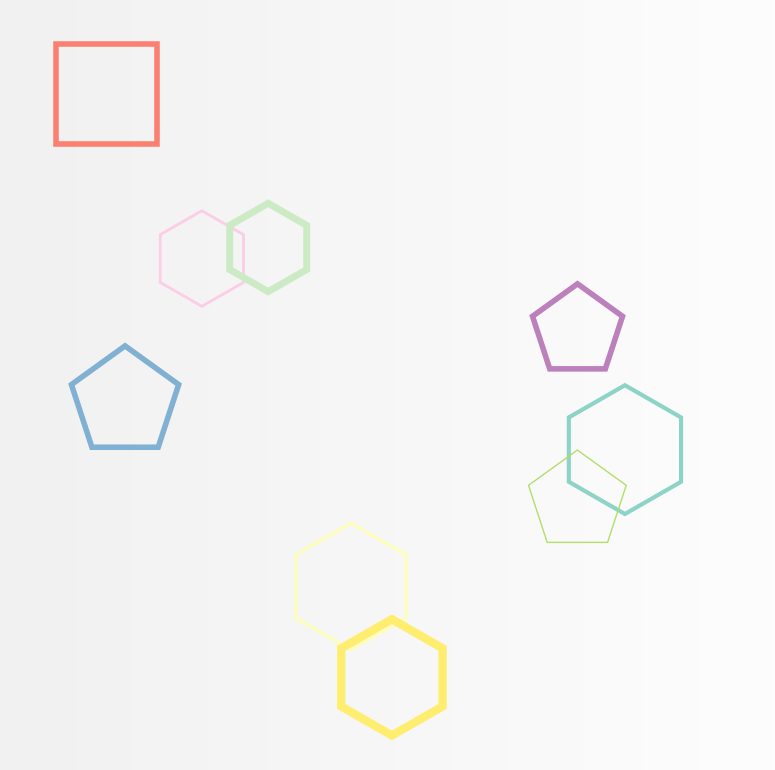[{"shape": "hexagon", "thickness": 1.5, "radius": 0.42, "center": [0.806, 0.416]}, {"shape": "hexagon", "thickness": 1, "radius": 0.41, "center": [0.453, 0.239]}, {"shape": "square", "thickness": 2, "radius": 0.32, "center": [0.137, 0.878]}, {"shape": "pentagon", "thickness": 2, "radius": 0.36, "center": [0.161, 0.478]}, {"shape": "pentagon", "thickness": 0.5, "radius": 0.33, "center": [0.745, 0.349]}, {"shape": "hexagon", "thickness": 1, "radius": 0.31, "center": [0.26, 0.664]}, {"shape": "pentagon", "thickness": 2, "radius": 0.31, "center": [0.745, 0.57]}, {"shape": "hexagon", "thickness": 2.5, "radius": 0.29, "center": [0.346, 0.679]}, {"shape": "hexagon", "thickness": 3, "radius": 0.38, "center": [0.506, 0.12]}]